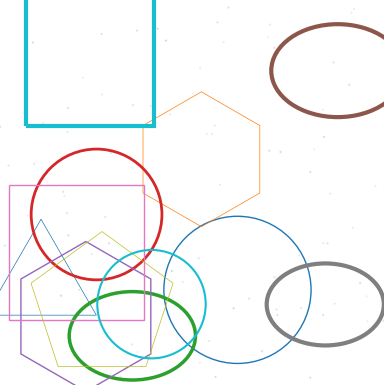[{"shape": "circle", "thickness": 1, "radius": 0.96, "center": [0.617, 0.247]}, {"shape": "triangle", "thickness": 0.5, "radius": 0.83, "center": [0.107, 0.264]}, {"shape": "hexagon", "thickness": 0.5, "radius": 0.88, "center": [0.523, 0.586]}, {"shape": "oval", "thickness": 2.5, "radius": 0.82, "center": [0.344, 0.128]}, {"shape": "circle", "thickness": 2, "radius": 0.85, "center": [0.251, 0.443]}, {"shape": "hexagon", "thickness": 1, "radius": 0.97, "center": [0.223, 0.178]}, {"shape": "oval", "thickness": 3, "radius": 0.86, "center": [0.877, 0.817]}, {"shape": "square", "thickness": 1, "radius": 0.87, "center": [0.198, 0.344]}, {"shape": "oval", "thickness": 3, "radius": 0.76, "center": [0.845, 0.209]}, {"shape": "pentagon", "thickness": 0.5, "radius": 0.97, "center": [0.265, 0.205]}, {"shape": "circle", "thickness": 1.5, "radius": 0.7, "center": [0.393, 0.21]}, {"shape": "square", "thickness": 3, "radius": 0.83, "center": [0.235, 0.84]}]